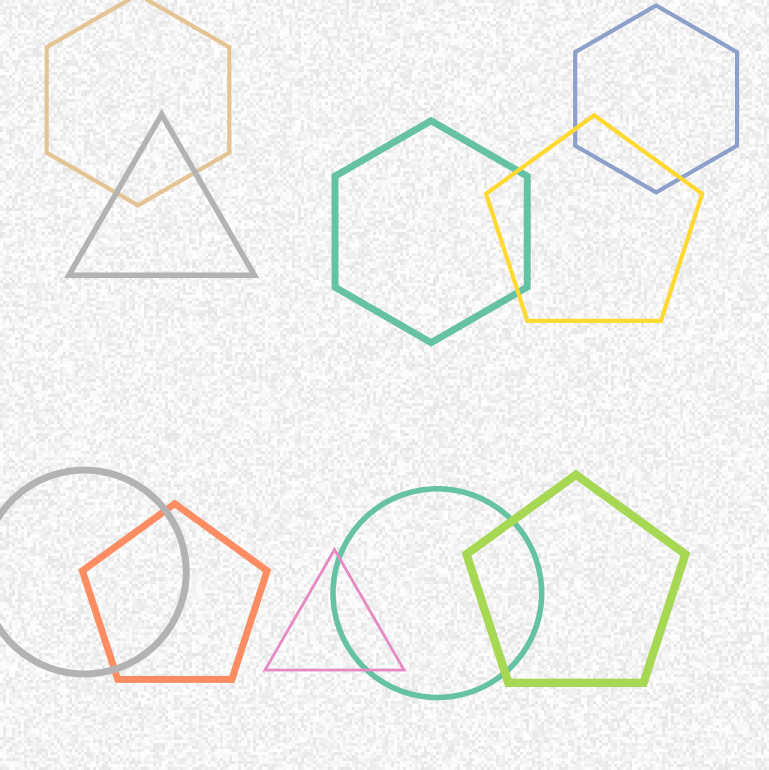[{"shape": "circle", "thickness": 2, "radius": 0.68, "center": [0.568, 0.23]}, {"shape": "hexagon", "thickness": 2.5, "radius": 0.72, "center": [0.56, 0.699]}, {"shape": "pentagon", "thickness": 2.5, "radius": 0.63, "center": [0.227, 0.22]}, {"shape": "hexagon", "thickness": 1.5, "radius": 0.61, "center": [0.852, 0.872]}, {"shape": "triangle", "thickness": 1, "radius": 0.52, "center": [0.434, 0.182]}, {"shape": "pentagon", "thickness": 3, "radius": 0.75, "center": [0.748, 0.234]}, {"shape": "pentagon", "thickness": 1.5, "radius": 0.74, "center": [0.772, 0.703]}, {"shape": "hexagon", "thickness": 1.5, "radius": 0.68, "center": [0.179, 0.87]}, {"shape": "triangle", "thickness": 2, "radius": 0.7, "center": [0.21, 0.712]}, {"shape": "circle", "thickness": 2.5, "radius": 0.66, "center": [0.109, 0.257]}]